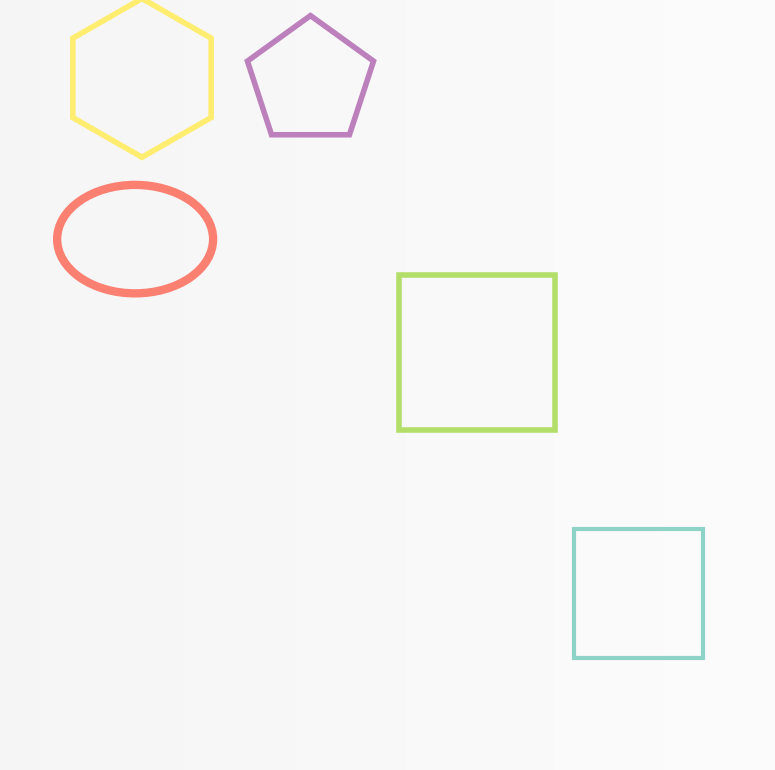[{"shape": "square", "thickness": 1.5, "radius": 0.42, "center": [0.824, 0.229]}, {"shape": "oval", "thickness": 3, "radius": 0.5, "center": [0.174, 0.689]}, {"shape": "square", "thickness": 2, "radius": 0.5, "center": [0.615, 0.542]}, {"shape": "pentagon", "thickness": 2, "radius": 0.43, "center": [0.401, 0.894]}, {"shape": "hexagon", "thickness": 2, "radius": 0.52, "center": [0.183, 0.899]}]